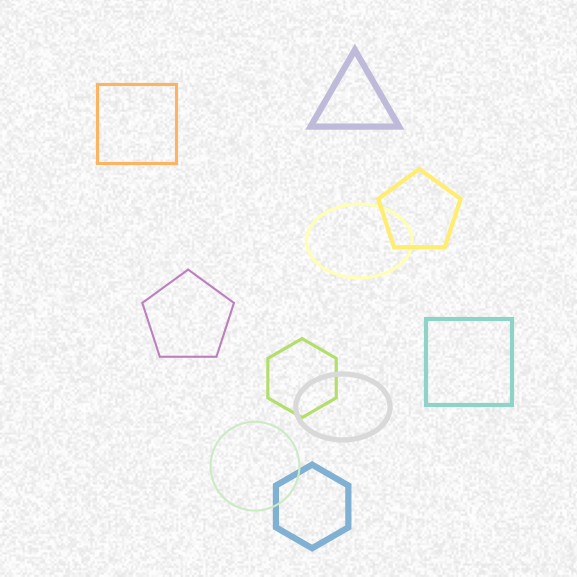[{"shape": "square", "thickness": 2, "radius": 0.37, "center": [0.812, 0.373]}, {"shape": "oval", "thickness": 1.5, "radius": 0.46, "center": [0.622, 0.582]}, {"shape": "triangle", "thickness": 3, "radius": 0.44, "center": [0.614, 0.824]}, {"shape": "hexagon", "thickness": 3, "radius": 0.36, "center": [0.541, 0.122]}, {"shape": "square", "thickness": 1.5, "radius": 0.34, "center": [0.236, 0.784]}, {"shape": "hexagon", "thickness": 1.5, "radius": 0.34, "center": [0.523, 0.344]}, {"shape": "oval", "thickness": 2.5, "radius": 0.41, "center": [0.594, 0.294]}, {"shape": "pentagon", "thickness": 1, "radius": 0.42, "center": [0.326, 0.449]}, {"shape": "circle", "thickness": 1, "radius": 0.38, "center": [0.442, 0.192]}, {"shape": "pentagon", "thickness": 2, "radius": 0.37, "center": [0.726, 0.632]}]